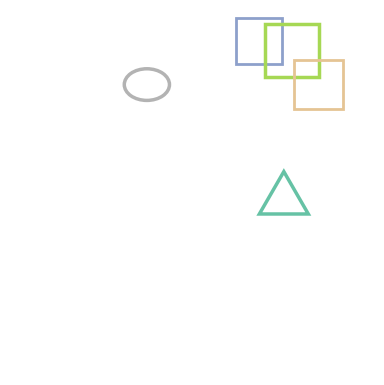[{"shape": "triangle", "thickness": 2.5, "radius": 0.37, "center": [0.737, 0.481]}, {"shape": "square", "thickness": 2, "radius": 0.3, "center": [0.673, 0.894]}, {"shape": "square", "thickness": 2.5, "radius": 0.35, "center": [0.758, 0.869]}, {"shape": "square", "thickness": 2, "radius": 0.32, "center": [0.827, 0.78]}, {"shape": "oval", "thickness": 2.5, "radius": 0.29, "center": [0.382, 0.78]}]